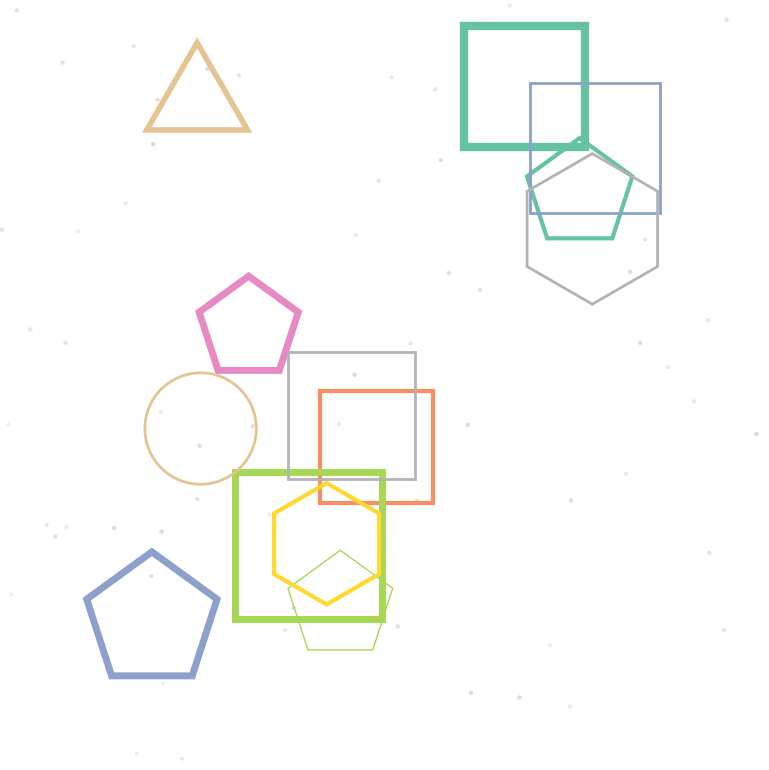[{"shape": "square", "thickness": 3, "radius": 0.39, "center": [0.681, 0.888]}, {"shape": "pentagon", "thickness": 1.5, "radius": 0.36, "center": [0.753, 0.749]}, {"shape": "square", "thickness": 1.5, "radius": 0.37, "center": [0.489, 0.419]}, {"shape": "pentagon", "thickness": 2.5, "radius": 0.45, "center": [0.197, 0.194]}, {"shape": "square", "thickness": 1, "radius": 0.42, "center": [0.773, 0.808]}, {"shape": "pentagon", "thickness": 2.5, "radius": 0.34, "center": [0.323, 0.574]}, {"shape": "pentagon", "thickness": 0.5, "radius": 0.36, "center": [0.442, 0.214]}, {"shape": "square", "thickness": 2.5, "radius": 0.48, "center": [0.401, 0.292]}, {"shape": "hexagon", "thickness": 1.5, "radius": 0.39, "center": [0.424, 0.294]}, {"shape": "circle", "thickness": 1, "radius": 0.36, "center": [0.261, 0.443]}, {"shape": "triangle", "thickness": 2, "radius": 0.38, "center": [0.256, 0.869]}, {"shape": "square", "thickness": 1, "radius": 0.41, "center": [0.457, 0.46]}, {"shape": "hexagon", "thickness": 1, "radius": 0.49, "center": [0.769, 0.703]}]